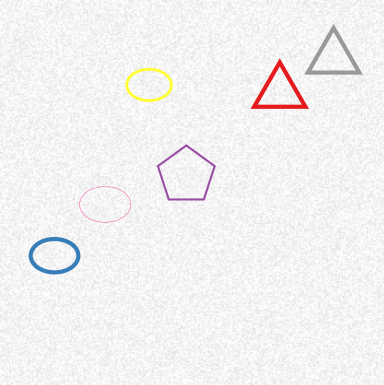[{"shape": "triangle", "thickness": 3, "radius": 0.38, "center": [0.727, 0.761]}, {"shape": "oval", "thickness": 3, "radius": 0.31, "center": [0.142, 0.336]}, {"shape": "pentagon", "thickness": 1.5, "radius": 0.39, "center": [0.484, 0.545]}, {"shape": "oval", "thickness": 2, "radius": 0.29, "center": [0.387, 0.779]}, {"shape": "oval", "thickness": 0.5, "radius": 0.33, "center": [0.273, 0.469]}, {"shape": "triangle", "thickness": 3, "radius": 0.39, "center": [0.866, 0.85]}]